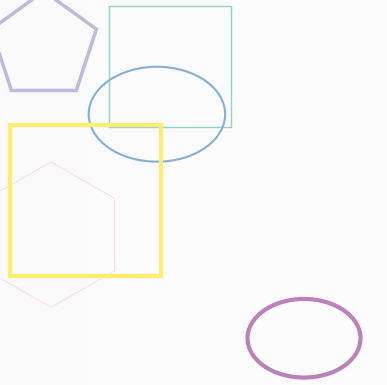[{"shape": "square", "thickness": 1, "radius": 0.79, "center": [0.438, 0.827]}, {"shape": "pentagon", "thickness": 2.5, "radius": 0.71, "center": [0.113, 0.88]}, {"shape": "oval", "thickness": 1.5, "radius": 0.88, "center": [0.405, 0.703]}, {"shape": "hexagon", "thickness": 0.5, "radius": 0.94, "center": [0.132, 0.391]}, {"shape": "oval", "thickness": 3, "radius": 0.73, "center": [0.785, 0.121]}, {"shape": "square", "thickness": 3, "radius": 0.98, "center": [0.221, 0.479]}]